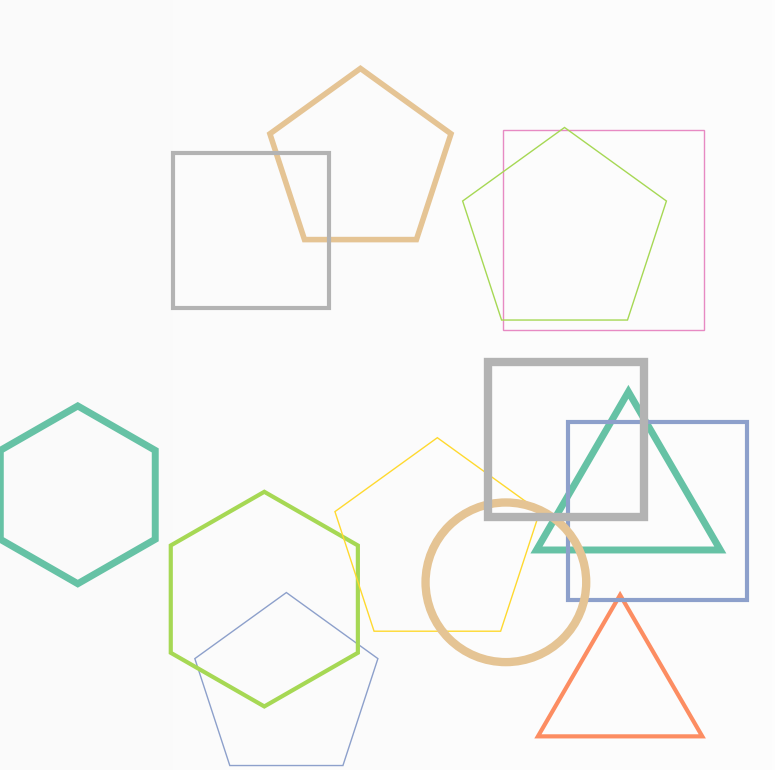[{"shape": "triangle", "thickness": 2.5, "radius": 0.68, "center": [0.811, 0.354]}, {"shape": "hexagon", "thickness": 2.5, "radius": 0.58, "center": [0.1, 0.357]}, {"shape": "triangle", "thickness": 1.5, "radius": 0.61, "center": [0.8, 0.105]}, {"shape": "pentagon", "thickness": 0.5, "radius": 0.62, "center": [0.369, 0.106]}, {"shape": "square", "thickness": 1.5, "radius": 0.58, "center": [0.848, 0.336]}, {"shape": "square", "thickness": 0.5, "radius": 0.65, "center": [0.778, 0.701]}, {"shape": "pentagon", "thickness": 0.5, "radius": 0.69, "center": [0.728, 0.696]}, {"shape": "hexagon", "thickness": 1.5, "radius": 0.7, "center": [0.341, 0.222]}, {"shape": "pentagon", "thickness": 0.5, "radius": 0.69, "center": [0.564, 0.293]}, {"shape": "pentagon", "thickness": 2, "radius": 0.61, "center": [0.465, 0.788]}, {"shape": "circle", "thickness": 3, "radius": 0.52, "center": [0.653, 0.244]}, {"shape": "square", "thickness": 3, "radius": 0.5, "center": [0.73, 0.429]}, {"shape": "square", "thickness": 1.5, "radius": 0.5, "center": [0.324, 0.7]}]